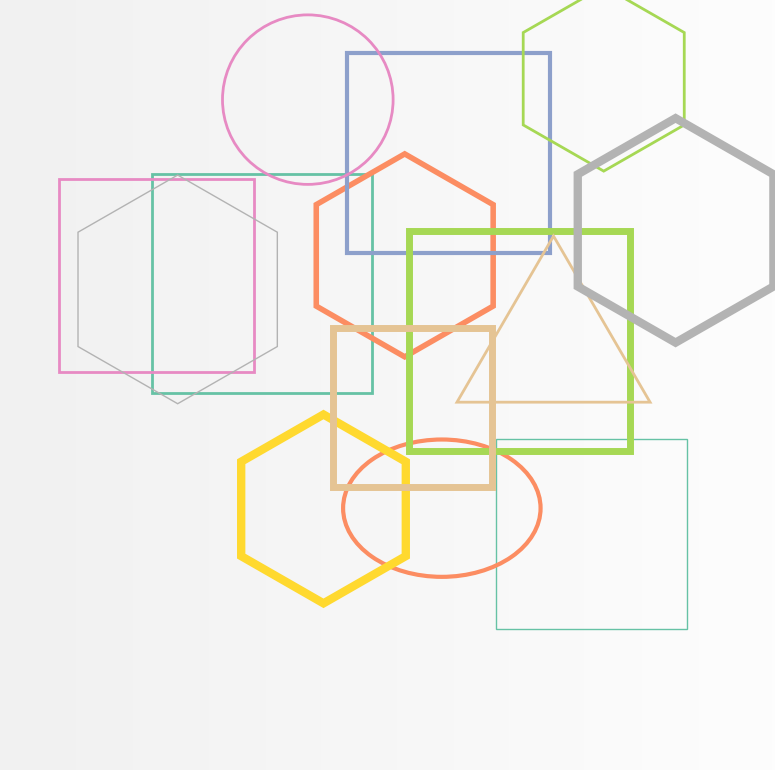[{"shape": "square", "thickness": 0.5, "radius": 0.62, "center": [0.763, 0.307]}, {"shape": "square", "thickness": 1, "radius": 0.71, "center": [0.338, 0.632]}, {"shape": "oval", "thickness": 1.5, "radius": 0.64, "center": [0.57, 0.34]}, {"shape": "hexagon", "thickness": 2, "radius": 0.66, "center": [0.522, 0.668]}, {"shape": "square", "thickness": 1.5, "radius": 0.65, "center": [0.579, 0.801]}, {"shape": "circle", "thickness": 1, "radius": 0.55, "center": [0.397, 0.871]}, {"shape": "square", "thickness": 1, "radius": 0.63, "center": [0.202, 0.642]}, {"shape": "square", "thickness": 2.5, "radius": 0.71, "center": [0.67, 0.557]}, {"shape": "hexagon", "thickness": 1, "radius": 0.6, "center": [0.779, 0.898]}, {"shape": "hexagon", "thickness": 3, "radius": 0.61, "center": [0.417, 0.339]}, {"shape": "square", "thickness": 2.5, "radius": 0.51, "center": [0.532, 0.471]}, {"shape": "triangle", "thickness": 1, "radius": 0.72, "center": [0.714, 0.55]}, {"shape": "hexagon", "thickness": 0.5, "radius": 0.74, "center": [0.229, 0.624]}, {"shape": "hexagon", "thickness": 3, "radius": 0.73, "center": [0.872, 0.701]}]